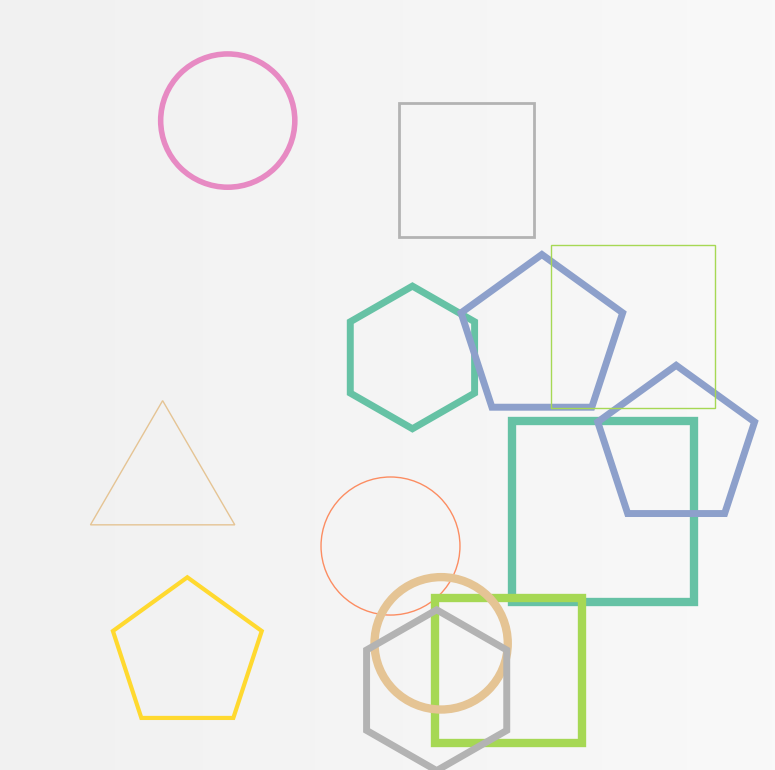[{"shape": "square", "thickness": 3, "radius": 0.59, "center": [0.778, 0.336]}, {"shape": "hexagon", "thickness": 2.5, "radius": 0.46, "center": [0.532, 0.536]}, {"shape": "circle", "thickness": 0.5, "radius": 0.45, "center": [0.504, 0.291]}, {"shape": "pentagon", "thickness": 2.5, "radius": 0.53, "center": [0.872, 0.419]}, {"shape": "pentagon", "thickness": 2.5, "radius": 0.55, "center": [0.699, 0.56]}, {"shape": "circle", "thickness": 2, "radius": 0.43, "center": [0.294, 0.843]}, {"shape": "square", "thickness": 3, "radius": 0.47, "center": [0.656, 0.13]}, {"shape": "square", "thickness": 0.5, "radius": 0.53, "center": [0.817, 0.576]}, {"shape": "pentagon", "thickness": 1.5, "radius": 0.5, "center": [0.242, 0.149]}, {"shape": "triangle", "thickness": 0.5, "radius": 0.54, "center": [0.21, 0.372]}, {"shape": "circle", "thickness": 3, "radius": 0.43, "center": [0.569, 0.165]}, {"shape": "square", "thickness": 1, "radius": 0.43, "center": [0.602, 0.779]}, {"shape": "hexagon", "thickness": 2.5, "radius": 0.52, "center": [0.563, 0.104]}]